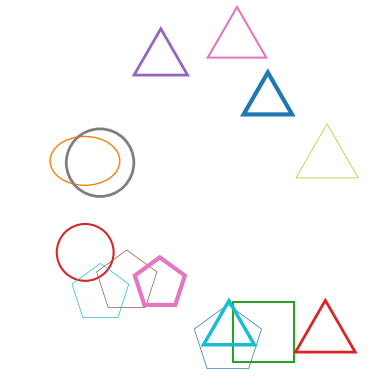[{"shape": "triangle", "thickness": 3, "radius": 0.36, "center": [0.696, 0.739]}, {"shape": "pentagon", "thickness": 0.5, "radius": 0.46, "center": [0.592, 0.117]}, {"shape": "oval", "thickness": 1, "radius": 0.45, "center": [0.221, 0.582]}, {"shape": "square", "thickness": 1.5, "radius": 0.39, "center": [0.685, 0.137]}, {"shape": "circle", "thickness": 1.5, "radius": 0.37, "center": [0.221, 0.344]}, {"shape": "triangle", "thickness": 2, "radius": 0.45, "center": [0.845, 0.13]}, {"shape": "triangle", "thickness": 2, "radius": 0.4, "center": [0.418, 0.845]}, {"shape": "pentagon", "thickness": 0.5, "radius": 0.41, "center": [0.329, 0.268]}, {"shape": "pentagon", "thickness": 3, "radius": 0.34, "center": [0.415, 0.263]}, {"shape": "triangle", "thickness": 1.5, "radius": 0.44, "center": [0.616, 0.894]}, {"shape": "circle", "thickness": 2, "radius": 0.44, "center": [0.26, 0.577]}, {"shape": "triangle", "thickness": 0.5, "radius": 0.47, "center": [0.85, 0.585]}, {"shape": "pentagon", "thickness": 0.5, "radius": 0.39, "center": [0.261, 0.238]}, {"shape": "triangle", "thickness": 2.5, "radius": 0.38, "center": [0.595, 0.143]}]